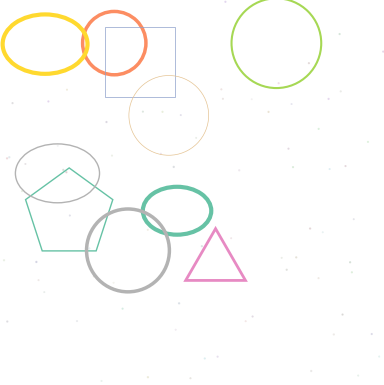[{"shape": "oval", "thickness": 3, "radius": 0.44, "center": [0.46, 0.453]}, {"shape": "pentagon", "thickness": 1, "radius": 0.6, "center": [0.18, 0.445]}, {"shape": "circle", "thickness": 2.5, "radius": 0.41, "center": [0.297, 0.888]}, {"shape": "square", "thickness": 0.5, "radius": 0.45, "center": [0.364, 0.838]}, {"shape": "triangle", "thickness": 2, "radius": 0.45, "center": [0.56, 0.316]}, {"shape": "circle", "thickness": 1.5, "radius": 0.58, "center": [0.718, 0.888]}, {"shape": "oval", "thickness": 3, "radius": 0.55, "center": [0.117, 0.885]}, {"shape": "circle", "thickness": 0.5, "radius": 0.52, "center": [0.438, 0.7]}, {"shape": "circle", "thickness": 2.5, "radius": 0.54, "center": [0.332, 0.35]}, {"shape": "oval", "thickness": 1, "radius": 0.55, "center": [0.149, 0.55]}]